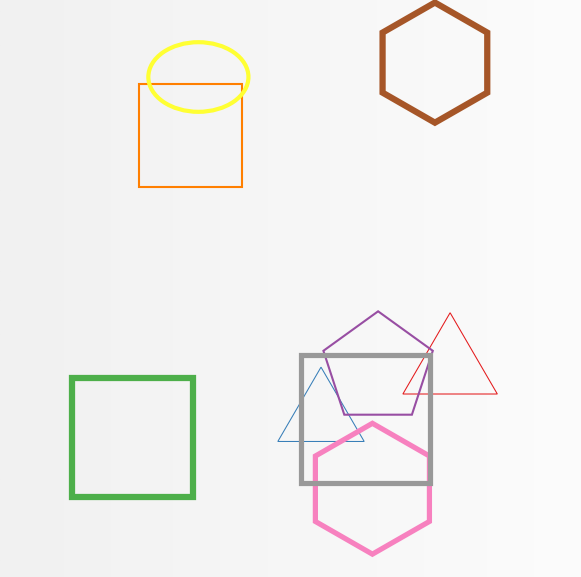[{"shape": "triangle", "thickness": 0.5, "radius": 0.47, "center": [0.774, 0.364]}, {"shape": "triangle", "thickness": 0.5, "radius": 0.43, "center": [0.552, 0.278]}, {"shape": "square", "thickness": 3, "radius": 0.52, "center": [0.228, 0.242]}, {"shape": "pentagon", "thickness": 1, "radius": 0.49, "center": [0.65, 0.361]}, {"shape": "square", "thickness": 1, "radius": 0.44, "center": [0.328, 0.765]}, {"shape": "oval", "thickness": 2, "radius": 0.43, "center": [0.341, 0.866]}, {"shape": "hexagon", "thickness": 3, "radius": 0.52, "center": [0.748, 0.891]}, {"shape": "hexagon", "thickness": 2.5, "radius": 0.57, "center": [0.641, 0.153]}, {"shape": "square", "thickness": 2.5, "radius": 0.56, "center": [0.629, 0.274]}]